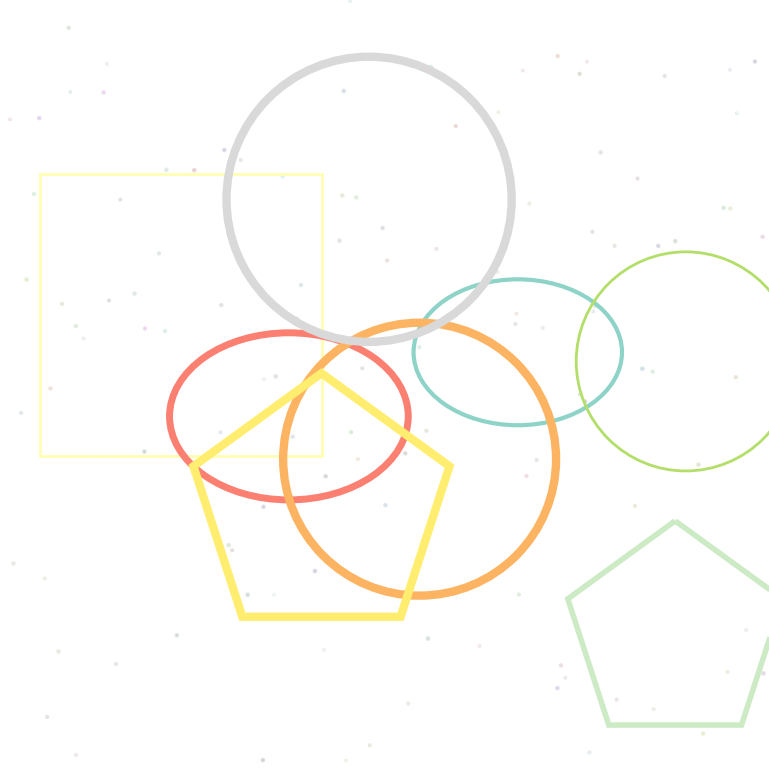[{"shape": "oval", "thickness": 1.5, "radius": 0.68, "center": [0.672, 0.543]}, {"shape": "square", "thickness": 1, "radius": 0.92, "center": [0.235, 0.591]}, {"shape": "oval", "thickness": 2.5, "radius": 0.78, "center": [0.375, 0.459]}, {"shape": "circle", "thickness": 3, "radius": 0.89, "center": [0.545, 0.404]}, {"shape": "circle", "thickness": 1, "radius": 0.71, "center": [0.891, 0.531]}, {"shape": "circle", "thickness": 3, "radius": 0.93, "center": [0.479, 0.741]}, {"shape": "pentagon", "thickness": 2, "radius": 0.73, "center": [0.877, 0.177]}, {"shape": "pentagon", "thickness": 3, "radius": 0.87, "center": [0.417, 0.34]}]